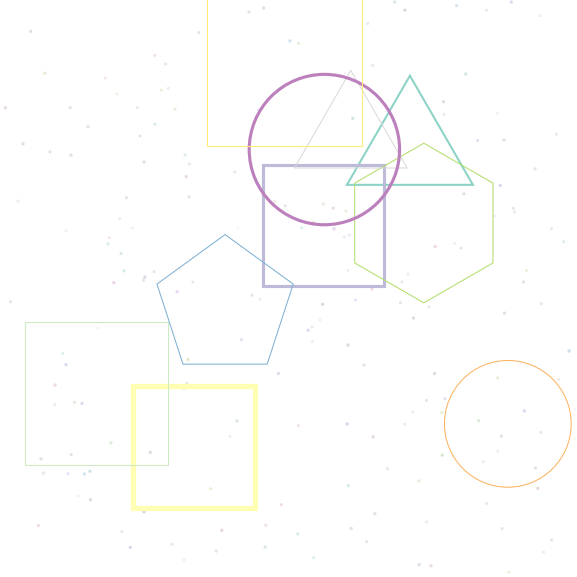[{"shape": "triangle", "thickness": 1, "radius": 0.63, "center": [0.71, 0.742]}, {"shape": "square", "thickness": 2.5, "radius": 0.53, "center": [0.336, 0.225]}, {"shape": "square", "thickness": 1.5, "radius": 0.52, "center": [0.56, 0.608]}, {"shape": "pentagon", "thickness": 0.5, "radius": 0.62, "center": [0.39, 0.469]}, {"shape": "circle", "thickness": 0.5, "radius": 0.55, "center": [0.879, 0.265]}, {"shape": "hexagon", "thickness": 0.5, "radius": 0.69, "center": [0.734, 0.613]}, {"shape": "triangle", "thickness": 0.5, "radius": 0.56, "center": [0.607, 0.765]}, {"shape": "circle", "thickness": 1.5, "radius": 0.65, "center": [0.562, 0.74]}, {"shape": "square", "thickness": 0.5, "radius": 0.62, "center": [0.168, 0.318]}, {"shape": "square", "thickness": 0.5, "radius": 0.67, "center": [0.493, 0.88]}]